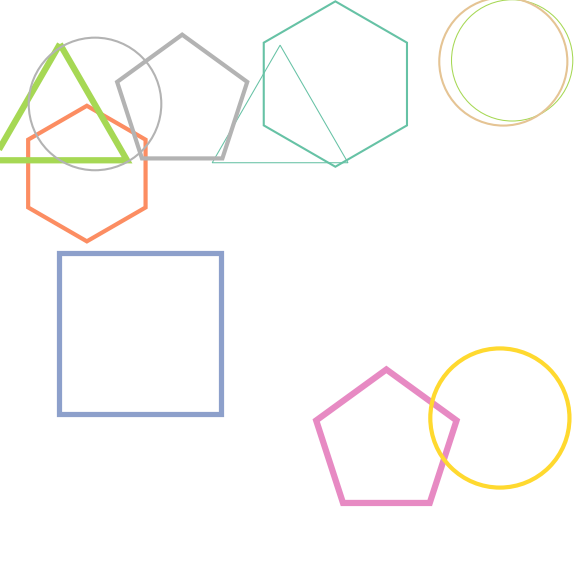[{"shape": "triangle", "thickness": 0.5, "radius": 0.68, "center": [0.485, 0.785]}, {"shape": "hexagon", "thickness": 1, "radius": 0.72, "center": [0.581, 0.854]}, {"shape": "hexagon", "thickness": 2, "radius": 0.59, "center": [0.15, 0.699]}, {"shape": "square", "thickness": 2.5, "radius": 0.7, "center": [0.242, 0.422]}, {"shape": "pentagon", "thickness": 3, "radius": 0.64, "center": [0.669, 0.232]}, {"shape": "triangle", "thickness": 3, "radius": 0.67, "center": [0.104, 0.789]}, {"shape": "circle", "thickness": 0.5, "radius": 0.53, "center": [0.887, 0.895]}, {"shape": "circle", "thickness": 2, "radius": 0.6, "center": [0.866, 0.275]}, {"shape": "circle", "thickness": 1, "radius": 0.55, "center": [0.872, 0.893]}, {"shape": "circle", "thickness": 1, "radius": 0.57, "center": [0.165, 0.819]}, {"shape": "pentagon", "thickness": 2, "radius": 0.59, "center": [0.315, 0.821]}]